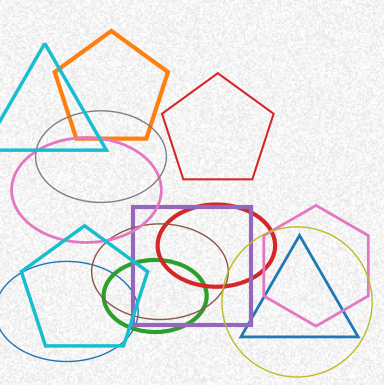[{"shape": "oval", "thickness": 1, "radius": 0.93, "center": [0.173, 0.191]}, {"shape": "triangle", "thickness": 2, "radius": 0.88, "center": [0.778, 0.213]}, {"shape": "pentagon", "thickness": 3, "radius": 0.77, "center": [0.289, 0.765]}, {"shape": "oval", "thickness": 3, "radius": 0.67, "center": [0.403, 0.231]}, {"shape": "oval", "thickness": 3, "radius": 0.76, "center": [0.562, 0.362]}, {"shape": "pentagon", "thickness": 1.5, "radius": 0.76, "center": [0.566, 0.657]}, {"shape": "square", "thickness": 3, "radius": 0.77, "center": [0.499, 0.309]}, {"shape": "oval", "thickness": 1, "radius": 0.89, "center": [0.415, 0.294]}, {"shape": "oval", "thickness": 2, "radius": 0.97, "center": [0.225, 0.506]}, {"shape": "hexagon", "thickness": 2, "radius": 0.78, "center": [0.821, 0.31]}, {"shape": "oval", "thickness": 1, "radius": 0.85, "center": [0.262, 0.593]}, {"shape": "circle", "thickness": 1, "radius": 0.98, "center": [0.772, 0.216]}, {"shape": "triangle", "thickness": 2.5, "radius": 0.92, "center": [0.116, 0.702]}, {"shape": "pentagon", "thickness": 2.5, "radius": 0.86, "center": [0.22, 0.241]}]